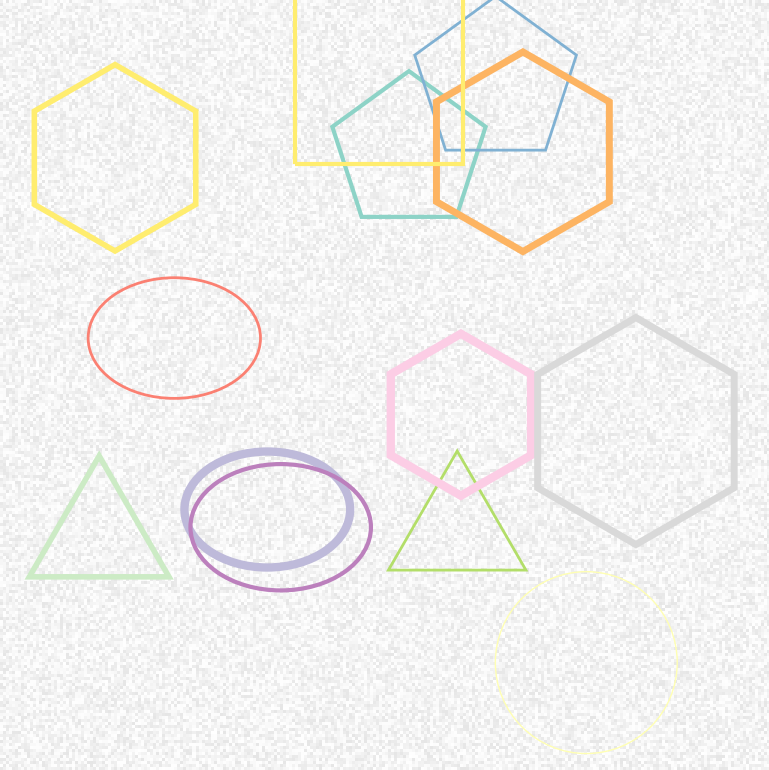[{"shape": "pentagon", "thickness": 1.5, "radius": 0.52, "center": [0.531, 0.803]}, {"shape": "circle", "thickness": 0.5, "radius": 0.59, "center": [0.761, 0.139]}, {"shape": "oval", "thickness": 3, "radius": 0.54, "center": [0.347, 0.338]}, {"shape": "oval", "thickness": 1, "radius": 0.56, "center": [0.226, 0.561]}, {"shape": "pentagon", "thickness": 1, "radius": 0.55, "center": [0.644, 0.894]}, {"shape": "hexagon", "thickness": 2.5, "radius": 0.65, "center": [0.679, 0.803]}, {"shape": "triangle", "thickness": 1, "radius": 0.52, "center": [0.594, 0.311]}, {"shape": "hexagon", "thickness": 3, "radius": 0.53, "center": [0.599, 0.461]}, {"shape": "hexagon", "thickness": 2.5, "radius": 0.74, "center": [0.826, 0.44]}, {"shape": "oval", "thickness": 1.5, "radius": 0.59, "center": [0.365, 0.315]}, {"shape": "triangle", "thickness": 2, "radius": 0.52, "center": [0.129, 0.303]}, {"shape": "square", "thickness": 1.5, "radius": 0.55, "center": [0.492, 0.897]}, {"shape": "hexagon", "thickness": 2, "radius": 0.61, "center": [0.149, 0.795]}]